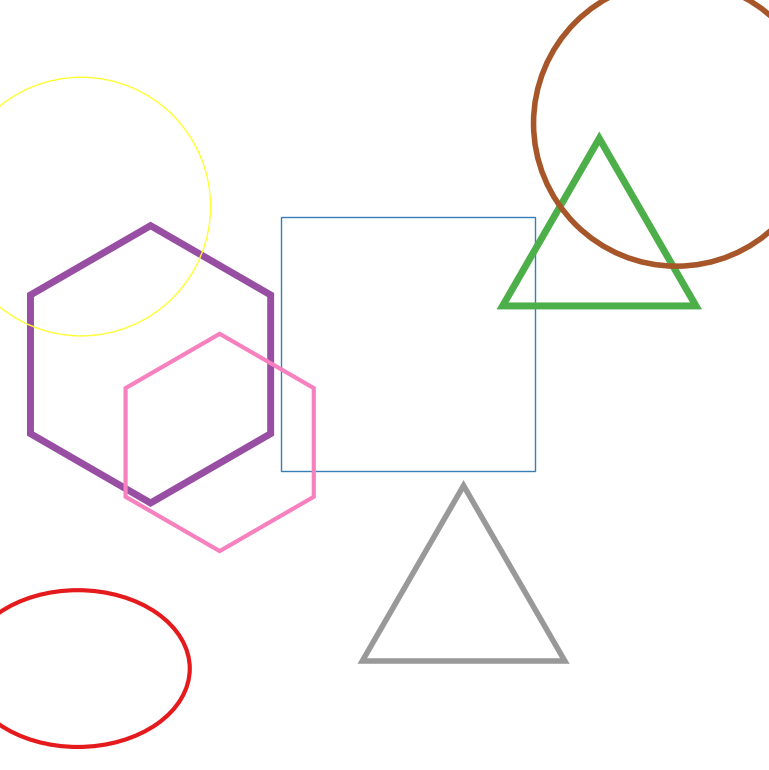[{"shape": "oval", "thickness": 1.5, "radius": 0.73, "center": [0.101, 0.132]}, {"shape": "square", "thickness": 0.5, "radius": 0.83, "center": [0.53, 0.553]}, {"shape": "triangle", "thickness": 2.5, "radius": 0.73, "center": [0.778, 0.675]}, {"shape": "hexagon", "thickness": 2.5, "radius": 0.9, "center": [0.196, 0.527]}, {"shape": "circle", "thickness": 0.5, "radius": 0.84, "center": [0.105, 0.732]}, {"shape": "circle", "thickness": 2, "radius": 0.93, "center": [0.878, 0.84]}, {"shape": "hexagon", "thickness": 1.5, "radius": 0.71, "center": [0.285, 0.425]}, {"shape": "triangle", "thickness": 2, "radius": 0.76, "center": [0.602, 0.217]}]